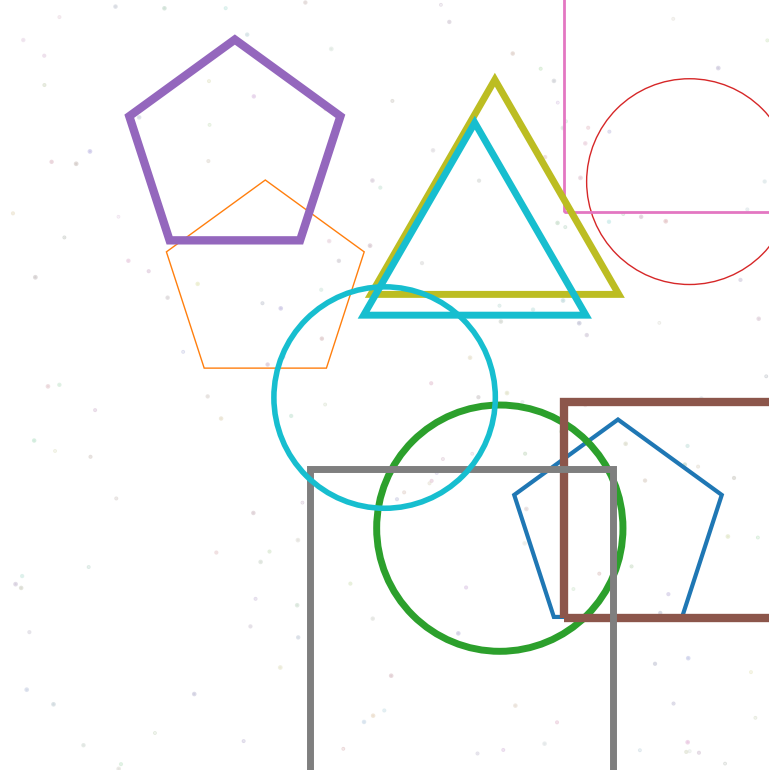[{"shape": "pentagon", "thickness": 1.5, "radius": 0.71, "center": [0.803, 0.313]}, {"shape": "pentagon", "thickness": 0.5, "radius": 0.68, "center": [0.345, 0.631]}, {"shape": "circle", "thickness": 2.5, "radius": 0.8, "center": [0.649, 0.314]}, {"shape": "circle", "thickness": 0.5, "radius": 0.67, "center": [0.895, 0.764]}, {"shape": "pentagon", "thickness": 3, "radius": 0.72, "center": [0.305, 0.804]}, {"shape": "square", "thickness": 3, "radius": 0.7, "center": [0.873, 0.337]}, {"shape": "square", "thickness": 1, "radius": 0.73, "center": [0.879, 0.871]}, {"shape": "square", "thickness": 2.5, "radius": 0.98, "center": [0.6, 0.193]}, {"shape": "triangle", "thickness": 2.5, "radius": 0.93, "center": [0.643, 0.711]}, {"shape": "circle", "thickness": 2, "radius": 0.72, "center": [0.499, 0.484]}, {"shape": "triangle", "thickness": 2.5, "radius": 0.83, "center": [0.617, 0.674]}]